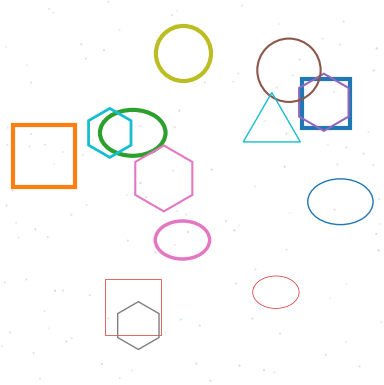[{"shape": "oval", "thickness": 1, "radius": 0.42, "center": [0.884, 0.476]}, {"shape": "square", "thickness": 3, "radius": 0.31, "center": [0.846, 0.731]}, {"shape": "square", "thickness": 3, "radius": 0.4, "center": [0.115, 0.594]}, {"shape": "oval", "thickness": 3, "radius": 0.43, "center": [0.345, 0.655]}, {"shape": "oval", "thickness": 0.5, "radius": 0.3, "center": [0.717, 0.241]}, {"shape": "square", "thickness": 0.5, "radius": 0.36, "center": [0.346, 0.202]}, {"shape": "hexagon", "thickness": 1.5, "radius": 0.37, "center": [0.841, 0.734]}, {"shape": "circle", "thickness": 1.5, "radius": 0.41, "center": [0.751, 0.818]}, {"shape": "hexagon", "thickness": 1.5, "radius": 0.43, "center": [0.425, 0.537]}, {"shape": "oval", "thickness": 2.5, "radius": 0.35, "center": [0.474, 0.377]}, {"shape": "hexagon", "thickness": 1, "radius": 0.31, "center": [0.359, 0.154]}, {"shape": "circle", "thickness": 3, "radius": 0.36, "center": [0.476, 0.861]}, {"shape": "hexagon", "thickness": 2, "radius": 0.32, "center": [0.285, 0.655]}, {"shape": "triangle", "thickness": 1, "radius": 0.43, "center": [0.706, 0.674]}]